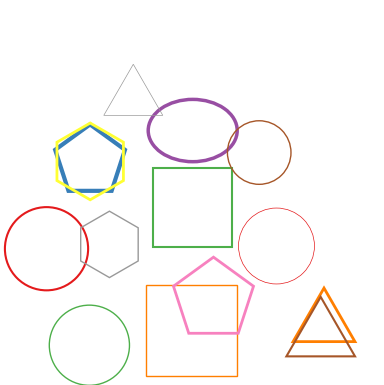[{"shape": "circle", "thickness": 1.5, "radius": 0.54, "center": [0.121, 0.354]}, {"shape": "circle", "thickness": 0.5, "radius": 0.49, "center": [0.718, 0.361]}, {"shape": "pentagon", "thickness": 3, "radius": 0.48, "center": [0.234, 0.581]}, {"shape": "circle", "thickness": 1, "radius": 0.52, "center": [0.232, 0.103]}, {"shape": "square", "thickness": 1.5, "radius": 0.52, "center": [0.5, 0.461]}, {"shape": "oval", "thickness": 2.5, "radius": 0.58, "center": [0.501, 0.661]}, {"shape": "square", "thickness": 1, "radius": 0.59, "center": [0.497, 0.142]}, {"shape": "triangle", "thickness": 2, "radius": 0.46, "center": [0.842, 0.159]}, {"shape": "hexagon", "thickness": 2, "radius": 0.5, "center": [0.234, 0.581]}, {"shape": "circle", "thickness": 1, "radius": 0.41, "center": [0.673, 0.604]}, {"shape": "triangle", "thickness": 1.5, "radius": 0.51, "center": [0.833, 0.126]}, {"shape": "pentagon", "thickness": 2, "radius": 0.55, "center": [0.555, 0.223]}, {"shape": "hexagon", "thickness": 1, "radius": 0.43, "center": [0.284, 0.365]}, {"shape": "triangle", "thickness": 0.5, "radius": 0.44, "center": [0.346, 0.745]}]